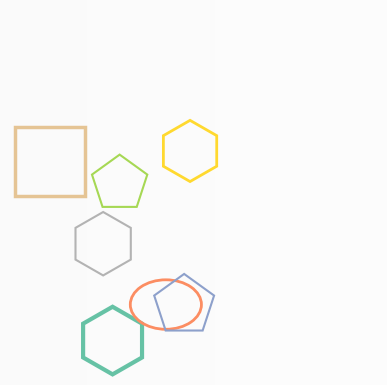[{"shape": "hexagon", "thickness": 3, "radius": 0.44, "center": [0.291, 0.115]}, {"shape": "oval", "thickness": 2, "radius": 0.46, "center": [0.428, 0.209]}, {"shape": "pentagon", "thickness": 1.5, "radius": 0.41, "center": [0.475, 0.207]}, {"shape": "pentagon", "thickness": 1.5, "radius": 0.38, "center": [0.309, 0.523]}, {"shape": "hexagon", "thickness": 2, "radius": 0.4, "center": [0.49, 0.608]}, {"shape": "square", "thickness": 2.5, "radius": 0.45, "center": [0.13, 0.58]}, {"shape": "hexagon", "thickness": 1.5, "radius": 0.41, "center": [0.266, 0.367]}]